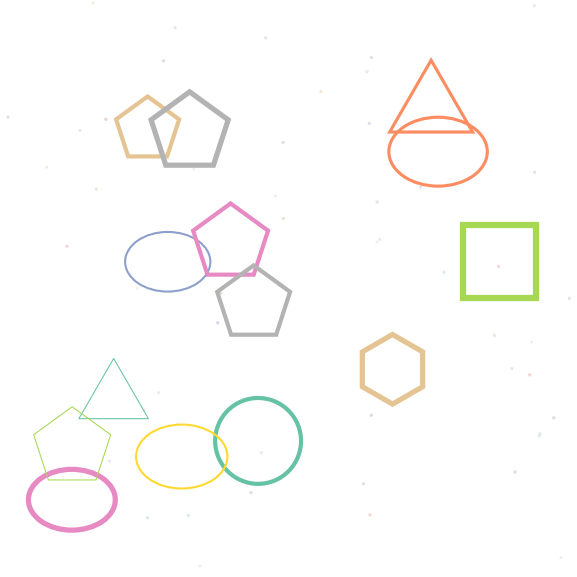[{"shape": "triangle", "thickness": 0.5, "radius": 0.35, "center": [0.197, 0.309]}, {"shape": "circle", "thickness": 2, "radius": 0.37, "center": [0.447, 0.236]}, {"shape": "oval", "thickness": 1.5, "radius": 0.43, "center": [0.759, 0.736]}, {"shape": "triangle", "thickness": 1.5, "radius": 0.41, "center": [0.747, 0.812]}, {"shape": "oval", "thickness": 1, "radius": 0.37, "center": [0.29, 0.546]}, {"shape": "oval", "thickness": 2.5, "radius": 0.38, "center": [0.124, 0.134]}, {"shape": "pentagon", "thickness": 2, "radius": 0.34, "center": [0.399, 0.579]}, {"shape": "pentagon", "thickness": 0.5, "radius": 0.35, "center": [0.125, 0.225]}, {"shape": "square", "thickness": 3, "radius": 0.31, "center": [0.865, 0.547]}, {"shape": "oval", "thickness": 1, "radius": 0.4, "center": [0.315, 0.209]}, {"shape": "hexagon", "thickness": 2.5, "radius": 0.3, "center": [0.68, 0.36]}, {"shape": "pentagon", "thickness": 2, "radius": 0.29, "center": [0.256, 0.775]}, {"shape": "pentagon", "thickness": 2, "radius": 0.33, "center": [0.439, 0.473]}, {"shape": "pentagon", "thickness": 2.5, "radius": 0.35, "center": [0.328, 0.77]}]